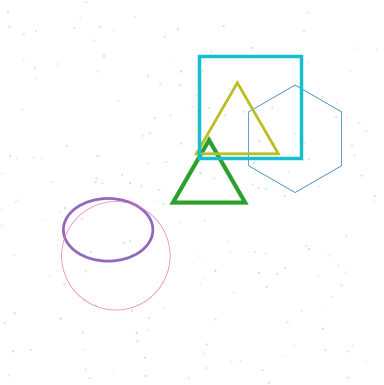[{"shape": "hexagon", "thickness": 0.5, "radius": 0.7, "center": [0.767, 0.639]}, {"shape": "triangle", "thickness": 3, "radius": 0.54, "center": [0.543, 0.528]}, {"shape": "oval", "thickness": 2, "radius": 0.58, "center": [0.281, 0.403]}, {"shape": "circle", "thickness": 0.5, "radius": 0.7, "center": [0.301, 0.336]}, {"shape": "triangle", "thickness": 2, "radius": 0.61, "center": [0.616, 0.662]}, {"shape": "square", "thickness": 2.5, "radius": 0.66, "center": [0.649, 0.722]}]